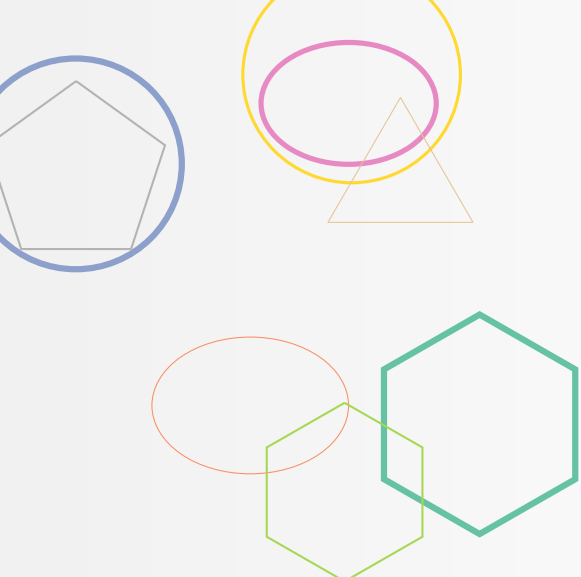[{"shape": "hexagon", "thickness": 3, "radius": 0.95, "center": [0.825, 0.264]}, {"shape": "oval", "thickness": 0.5, "radius": 0.85, "center": [0.431, 0.297]}, {"shape": "circle", "thickness": 3, "radius": 0.91, "center": [0.13, 0.715]}, {"shape": "oval", "thickness": 2.5, "radius": 0.75, "center": [0.6, 0.82]}, {"shape": "hexagon", "thickness": 1, "radius": 0.77, "center": [0.593, 0.147]}, {"shape": "circle", "thickness": 1.5, "radius": 0.94, "center": [0.605, 0.87]}, {"shape": "triangle", "thickness": 0.5, "radius": 0.72, "center": [0.689, 0.686]}, {"shape": "pentagon", "thickness": 1, "radius": 0.8, "center": [0.131, 0.698]}]